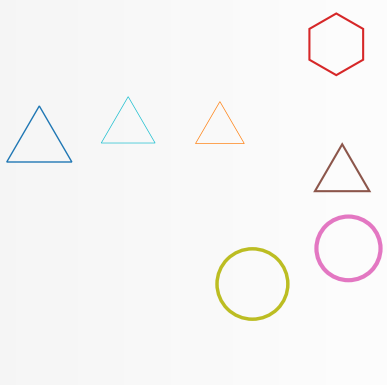[{"shape": "triangle", "thickness": 1, "radius": 0.49, "center": [0.101, 0.628]}, {"shape": "triangle", "thickness": 0.5, "radius": 0.36, "center": [0.567, 0.663]}, {"shape": "hexagon", "thickness": 1.5, "radius": 0.4, "center": [0.868, 0.885]}, {"shape": "triangle", "thickness": 1.5, "radius": 0.41, "center": [0.883, 0.544]}, {"shape": "circle", "thickness": 3, "radius": 0.41, "center": [0.899, 0.355]}, {"shape": "circle", "thickness": 2.5, "radius": 0.46, "center": [0.651, 0.262]}, {"shape": "triangle", "thickness": 0.5, "radius": 0.4, "center": [0.331, 0.669]}]